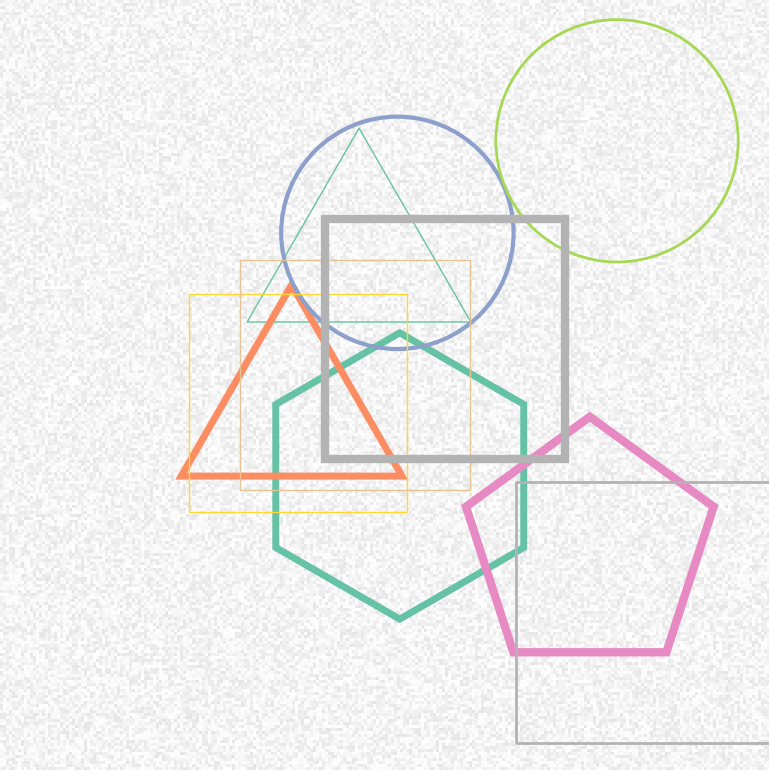[{"shape": "triangle", "thickness": 0.5, "radius": 0.84, "center": [0.466, 0.666]}, {"shape": "hexagon", "thickness": 2.5, "radius": 0.93, "center": [0.519, 0.382]}, {"shape": "triangle", "thickness": 2.5, "radius": 0.83, "center": [0.379, 0.464]}, {"shape": "circle", "thickness": 1.5, "radius": 0.75, "center": [0.516, 0.698]}, {"shape": "pentagon", "thickness": 3, "radius": 0.85, "center": [0.766, 0.29]}, {"shape": "circle", "thickness": 1, "radius": 0.79, "center": [0.801, 0.817]}, {"shape": "square", "thickness": 0.5, "radius": 0.71, "center": [0.387, 0.477]}, {"shape": "square", "thickness": 0.5, "radius": 0.75, "center": [0.461, 0.513]}, {"shape": "square", "thickness": 3, "radius": 0.78, "center": [0.578, 0.56]}, {"shape": "square", "thickness": 1, "radius": 0.85, "center": [0.84, 0.204]}]